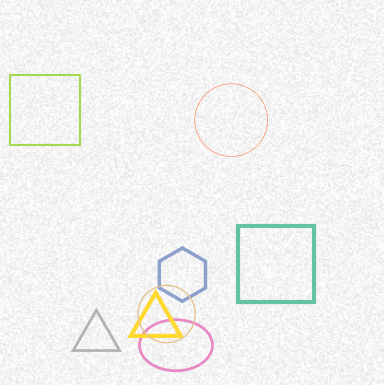[{"shape": "square", "thickness": 3, "radius": 0.49, "center": [0.717, 0.313]}, {"shape": "circle", "thickness": 0.5, "radius": 0.47, "center": [0.601, 0.688]}, {"shape": "hexagon", "thickness": 2.5, "radius": 0.35, "center": [0.474, 0.287]}, {"shape": "oval", "thickness": 2, "radius": 0.47, "center": [0.457, 0.103]}, {"shape": "square", "thickness": 1.5, "radius": 0.46, "center": [0.117, 0.713]}, {"shape": "triangle", "thickness": 3, "radius": 0.37, "center": [0.404, 0.165]}, {"shape": "circle", "thickness": 1, "radius": 0.37, "center": [0.433, 0.184]}, {"shape": "triangle", "thickness": 2, "radius": 0.35, "center": [0.25, 0.124]}]